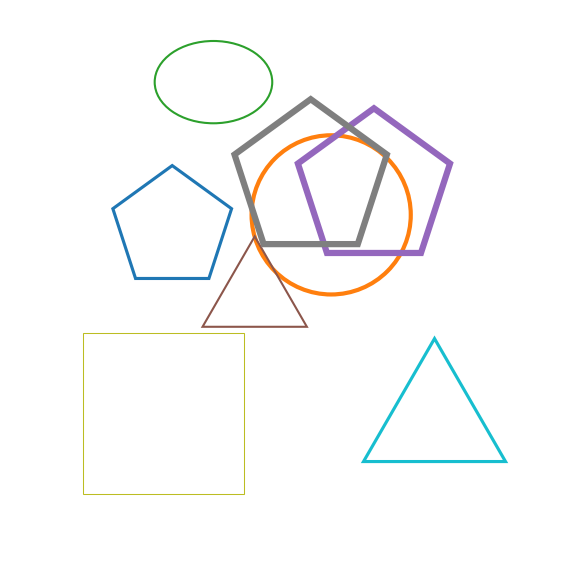[{"shape": "pentagon", "thickness": 1.5, "radius": 0.54, "center": [0.298, 0.604]}, {"shape": "circle", "thickness": 2, "radius": 0.69, "center": [0.573, 0.627]}, {"shape": "oval", "thickness": 1, "radius": 0.51, "center": [0.37, 0.857]}, {"shape": "pentagon", "thickness": 3, "radius": 0.69, "center": [0.648, 0.673]}, {"shape": "triangle", "thickness": 1, "radius": 0.52, "center": [0.441, 0.485]}, {"shape": "pentagon", "thickness": 3, "radius": 0.69, "center": [0.538, 0.689]}, {"shape": "square", "thickness": 0.5, "radius": 0.7, "center": [0.283, 0.283]}, {"shape": "triangle", "thickness": 1.5, "radius": 0.71, "center": [0.752, 0.271]}]